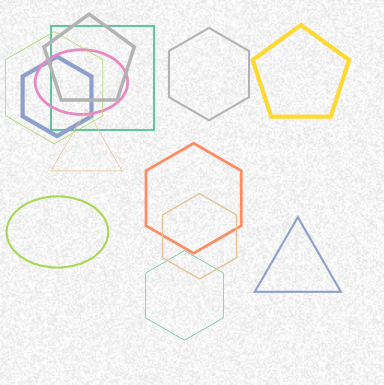[{"shape": "square", "thickness": 1.5, "radius": 0.67, "center": [0.266, 0.798]}, {"shape": "hexagon", "thickness": 0.5, "radius": 0.58, "center": [0.479, 0.233]}, {"shape": "hexagon", "thickness": 2, "radius": 0.71, "center": [0.503, 0.485]}, {"shape": "triangle", "thickness": 1.5, "radius": 0.65, "center": [0.774, 0.307]}, {"shape": "hexagon", "thickness": 3, "radius": 0.52, "center": [0.148, 0.75]}, {"shape": "oval", "thickness": 2, "radius": 0.6, "center": [0.212, 0.787]}, {"shape": "oval", "thickness": 1.5, "radius": 0.66, "center": [0.149, 0.397]}, {"shape": "hexagon", "thickness": 0.5, "radius": 0.73, "center": [0.141, 0.772]}, {"shape": "pentagon", "thickness": 3, "radius": 0.66, "center": [0.782, 0.803]}, {"shape": "hexagon", "thickness": 1, "radius": 0.56, "center": [0.518, 0.386]}, {"shape": "triangle", "thickness": 0.5, "radius": 0.53, "center": [0.225, 0.609]}, {"shape": "pentagon", "thickness": 2.5, "radius": 0.62, "center": [0.232, 0.84]}, {"shape": "hexagon", "thickness": 1.5, "radius": 0.6, "center": [0.543, 0.808]}]